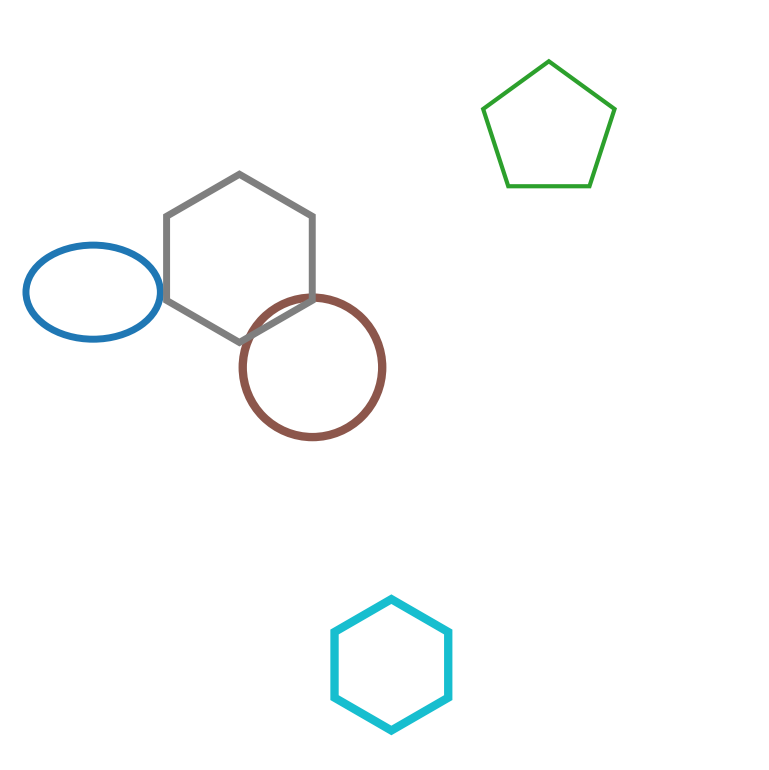[{"shape": "oval", "thickness": 2.5, "radius": 0.44, "center": [0.121, 0.621]}, {"shape": "pentagon", "thickness": 1.5, "radius": 0.45, "center": [0.713, 0.831]}, {"shape": "circle", "thickness": 3, "radius": 0.45, "center": [0.406, 0.523]}, {"shape": "hexagon", "thickness": 2.5, "radius": 0.55, "center": [0.311, 0.664]}, {"shape": "hexagon", "thickness": 3, "radius": 0.43, "center": [0.508, 0.137]}]